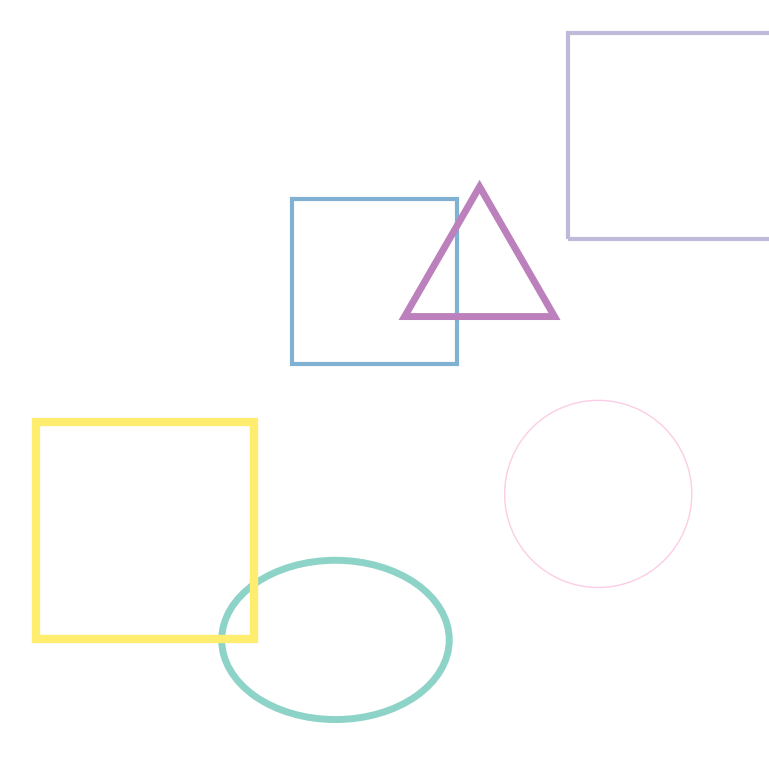[{"shape": "oval", "thickness": 2.5, "radius": 0.74, "center": [0.436, 0.169]}, {"shape": "square", "thickness": 1.5, "radius": 0.67, "center": [0.872, 0.824]}, {"shape": "square", "thickness": 1.5, "radius": 0.53, "center": [0.486, 0.634]}, {"shape": "circle", "thickness": 0.5, "radius": 0.61, "center": [0.777, 0.359]}, {"shape": "triangle", "thickness": 2.5, "radius": 0.56, "center": [0.623, 0.645]}, {"shape": "square", "thickness": 3, "radius": 0.71, "center": [0.188, 0.311]}]